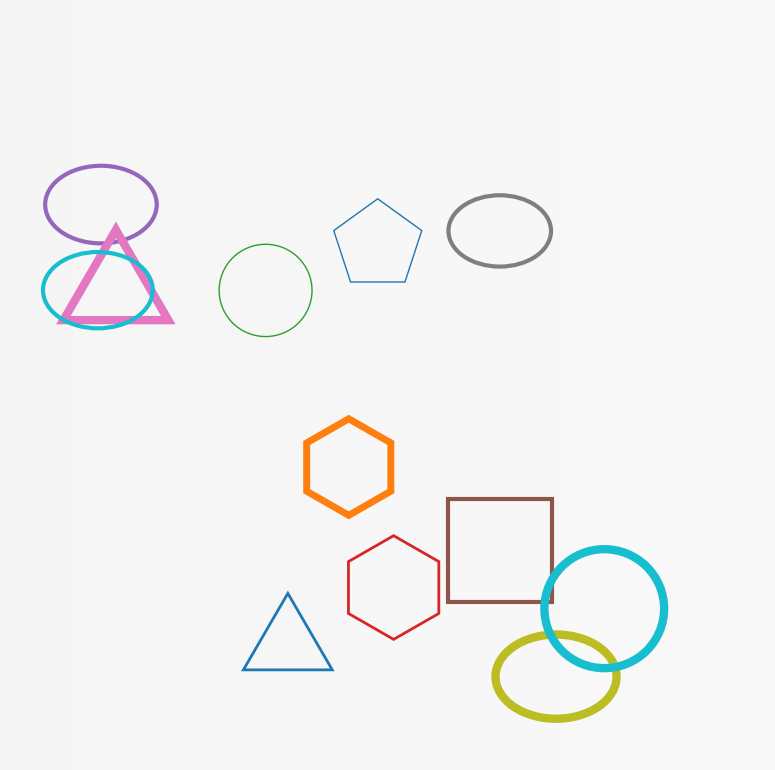[{"shape": "triangle", "thickness": 1, "radius": 0.33, "center": [0.371, 0.163]}, {"shape": "pentagon", "thickness": 0.5, "radius": 0.3, "center": [0.487, 0.682]}, {"shape": "hexagon", "thickness": 2.5, "radius": 0.31, "center": [0.45, 0.393]}, {"shape": "circle", "thickness": 0.5, "radius": 0.3, "center": [0.343, 0.623]}, {"shape": "hexagon", "thickness": 1, "radius": 0.34, "center": [0.508, 0.237]}, {"shape": "oval", "thickness": 1.5, "radius": 0.36, "center": [0.13, 0.734]}, {"shape": "square", "thickness": 1.5, "radius": 0.33, "center": [0.645, 0.285]}, {"shape": "triangle", "thickness": 3, "radius": 0.39, "center": [0.15, 0.623]}, {"shape": "oval", "thickness": 1.5, "radius": 0.33, "center": [0.645, 0.7]}, {"shape": "oval", "thickness": 3, "radius": 0.39, "center": [0.717, 0.121]}, {"shape": "oval", "thickness": 1.5, "radius": 0.35, "center": [0.126, 0.623]}, {"shape": "circle", "thickness": 3, "radius": 0.39, "center": [0.78, 0.21]}]